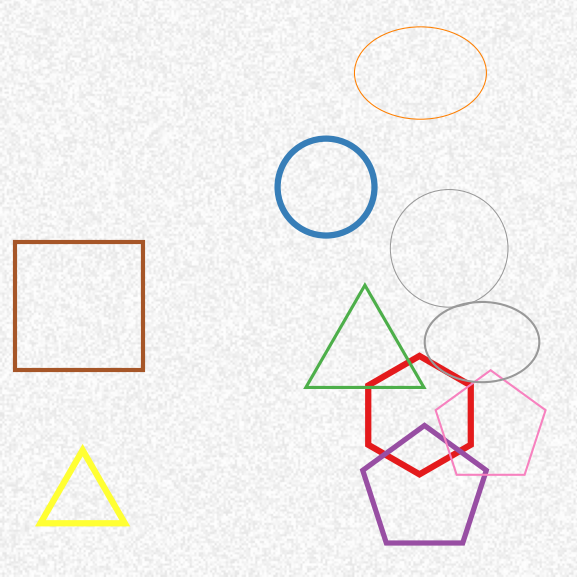[{"shape": "hexagon", "thickness": 3, "radius": 0.51, "center": [0.726, 0.28]}, {"shape": "circle", "thickness": 3, "radius": 0.42, "center": [0.565, 0.675]}, {"shape": "triangle", "thickness": 1.5, "radius": 0.59, "center": [0.632, 0.387]}, {"shape": "pentagon", "thickness": 2.5, "radius": 0.56, "center": [0.735, 0.15]}, {"shape": "oval", "thickness": 0.5, "radius": 0.57, "center": [0.728, 0.873]}, {"shape": "triangle", "thickness": 3, "radius": 0.42, "center": [0.143, 0.135]}, {"shape": "square", "thickness": 2, "radius": 0.55, "center": [0.137, 0.47]}, {"shape": "pentagon", "thickness": 1, "radius": 0.5, "center": [0.85, 0.258]}, {"shape": "circle", "thickness": 0.5, "radius": 0.51, "center": [0.778, 0.569]}, {"shape": "oval", "thickness": 1, "radius": 0.5, "center": [0.835, 0.407]}]